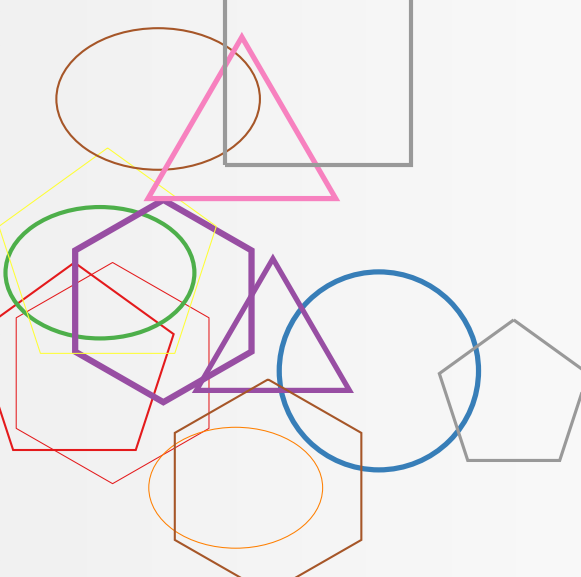[{"shape": "pentagon", "thickness": 1, "radius": 0.9, "center": [0.128, 0.365]}, {"shape": "hexagon", "thickness": 0.5, "radius": 0.96, "center": [0.194, 0.353]}, {"shape": "circle", "thickness": 2.5, "radius": 0.86, "center": [0.652, 0.357]}, {"shape": "oval", "thickness": 2, "radius": 0.81, "center": [0.172, 0.527]}, {"shape": "hexagon", "thickness": 3, "radius": 0.88, "center": [0.281, 0.478]}, {"shape": "triangle", "thickness": 2.5, "radius": 0.76, "center": [0.47, 0.399]}, {"shape": "oval", "thickness": 0.5, "radius": 0.75, "center": [0.406, 0.155]}, {"shape": "pentagon", "thickness": 0.5, "radius": 0.98, "center": [0.185, 0.546]}, {"shape": "oval", "thickness": 1, "radius": 0.88, "center": [0.272, 0.828]}, {"shape": "hexagon", "thickness": 1, "radius": 0.93, "center": [0.461, 0.157]}, {"shape": "triangle", "thickness": 2.5, "radius": 0.93, "center": [0.416, 0.749]}, {"shape": "pentagon", "thickness": 1.5, "radius": 0.67, "center": [0.884, 0.311]}, {"shape": "square", "thickness": 2, "radius": 0.8, "center": [0.548, 0.873]}]